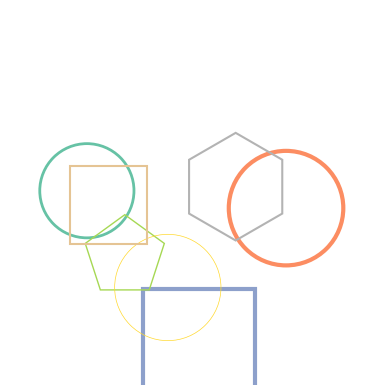[{"shape": "circle", "thickness": 2, "radius": 0.61, "center": [0.226, 0.505]}, {"shape": "circle", "thickness": 3, "radius": 0.74, "center": [0.743, 0.459]}, {"shape": "square", "thickness": 3, "radius": 0.72, "center": [0.517, 0.105]}, {"shape": "pentagon", "thickness": 1, "radius": 0.54, "center": [0.324, 0.334]}, {"shape": "circle", "thickness": 0.5, "radius": 0.69, "center": [0.436, 0.253]}, {"shape": "square", "thickness": 1.5, "radius": 0.5, "center": [0.282, 0.468]}, {"shape": "hexagon", "thickness": 1.5, "radius": 0.7, "center": [0.612, 0.515]}]